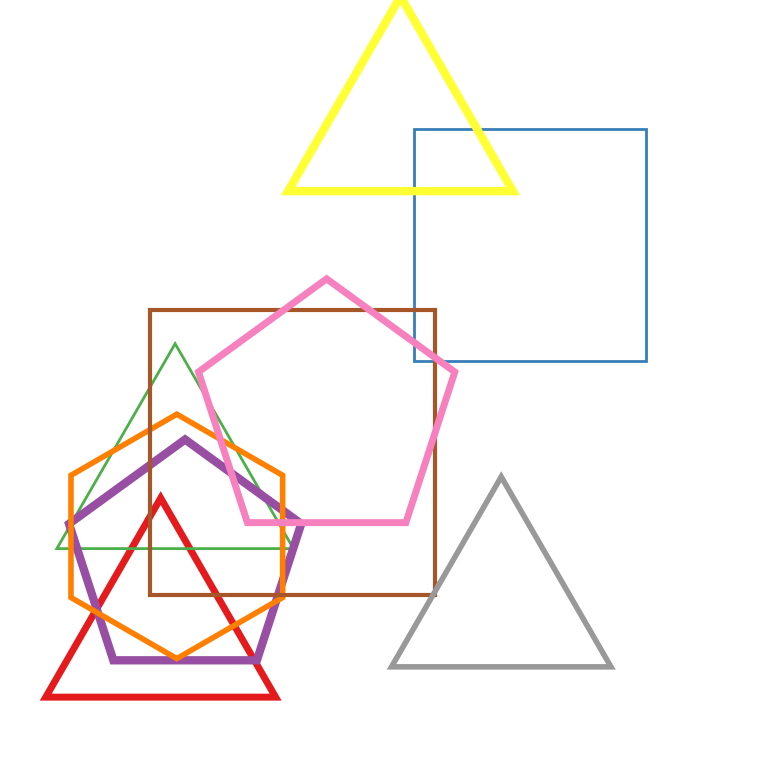[{"shape": "triangle", "thickness": 2.5, "radius": 0.86, "center": [0.209, 0.181]}, {"shape": "square", "thickness": 1, "radius": 0.75, "center": [0.689, 0.682]}, {"shape": "triangle", "thickness": 1, "radius": 0.89, "center": [0.227, 0.376]}, {"shape": "pentagon", "thickness": 3, "radius": 0.79, "center": [0.24, 0.271]}, {"shape": "hexagon", "thickness": 2, "radius": 0.79, "center": [0.23, 0.303]}, {"shape": "triangle", "thickness": 3, "radius": 0.84, "center": [0.52, 0.836]}, {"shape": "square", "thickness": 1.5, "radius": 0.93, "center": [0.379, 0.412]}, {"shape": "pentagon", "thickness": 2.5, "radius": 0.88, "center": [0.424, 0.463]}, {"shape": "triangle", "thickness": 2, "radius": 0.82, "center": [0.651, 0.216]}]